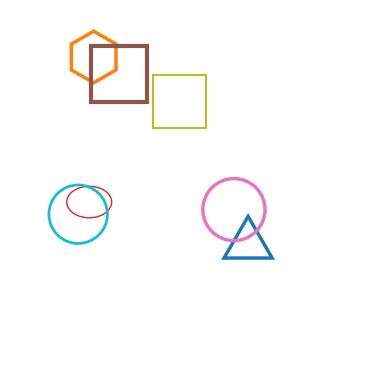[{"shape": "triangle", "thickness": 2.5, "radius": 0.36, "center": [0.644, 0.366]}, {"shape": "hexagon", "thickness": 2.5, "radius": 0.34, "center": [0.243, 0.852]}, {"shape": "oval", "thickness": 1, "radius": 0.29, "center": [0.232, 0.475]}, {"shape": "square", "thickness": 3, "radius": 0.36, "center": [0.309, 0.808]}, {"shape": "circle", "thickness": 2.5, "radius": 0.4, "center": [0.608, 0.456]}, {"shape": "square", "thickness": 1.5, "radius": 0.34, "center": [0.466, 0.735]}, {"shape": "circle", "thickness": 2, "radius": 0.38, "center": [0.203, 0.444]}]